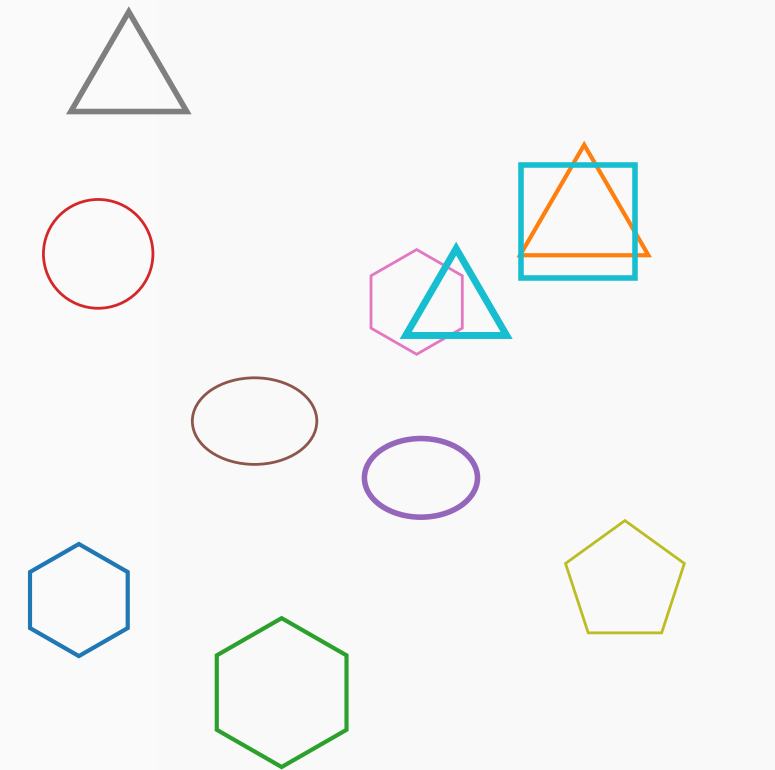[{"shape": "hexagon", "thickness": 1.5, "radius": 0.36, "center": [0.102, 0.221]}, {"shape": "triangle", "thickness": 1.5, "radius": 0.48, "center": [0.754, 0.716]}, {"shape": "hexagon", "thickness": 1.5, "radius": 0.48, "center": [0.363, 0.101]}, {"shape": "circle", "thickness": 1, "radius": 0.35, "center": [0.127, 0.67]}, {"shape": "oval", "thickness": 2, "radius": 0.36, "center": [0.543, 0.379]}, {"shape": "oval", "thickness": 1, "radius": 0.4, "center": [0.328, 0.453]}, {"shape": "hexagon", "thickness": 1, "radius": 0.34, "center": [0.538, 0.608]}, {"shape": "triangle", "thickness": 2, "radius": 0.43, "center": [0.166, 0.898]}, {"shape": "pentagon", "thickness": 1, "radius": 0.4, "center": [0.806, 0.243]}, {"shape": "triangle", "thickness": 2.5, "radius": 0.38, "center": [0.589, 0.602]}, {"shape": "square", "thickness": 2, "radius": 0.37, "center": [0.746, 0.712]}]